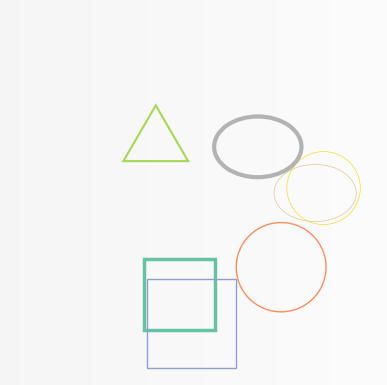[{"shape": "square", "thickness": 2.5, "radius": 0.46, "center": [0.464, 0.236]}, {"shape": "circle", "thickness": 1, "radius": 0.58, "center": [0.725, 0.306]}, {"shape": "square", "thickness": 1, "radius": 0.58, "center": [0.495, 0.16]}, {"shape": "triangle", "thickness": 1.5, "radius": 0.48, "center": [0.402, 0.63]}, {"shape": "circle", "thickness": 0.5, "radius": 0.47, "center": [0.835, 0.511]}, {"shape": "oval", "thickness": 0.5, "radius": 0.53, "center": [0.813, 0.499]}, {"shape": "oval", "thickness": 3, "radius": 0.56, "center": [0.665, 0.619]}]